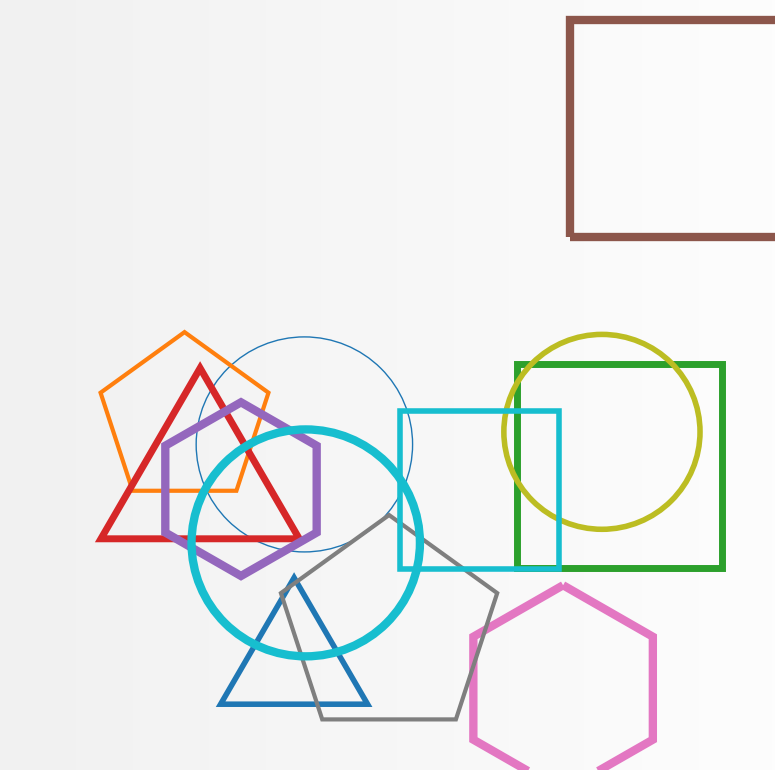[{"shape": "circle", "thickness": 0.5, "radius": 0.7, "center": [0.393, 0.423]}, {"shape": "triangle", "thickness": 2, "radius": 0.55, "center": [0.379, 0.14]}, {"shape": "pentagon", "thickness": 1.5, "radius": 0.57, "center": [0.238, 0.455]}, {"shape": "square", "thickness": 2.5, "radius": 0.66, "center": [0.799, 0.395]}, {"shape": "triangle", "thickness": 2.5, "radius": 0.74, "center": [0.258, 0.374]}, {"shape": "hexagon", "thickness": 3, "radius": 0.56, "center": [0.311, 0.365]}, {"shape": "square", "thickness": 3, "radius": 0.7, "center": [0.877, 0.833]}, {"shape": "hexagon", "thickness": 3, "radius": 0.67, "center": [0.727, 0.106]}, {"shape": "pentagon", "thickness": 1.5, "radius": 0.73, "center": [0.502, 0.184]}, {"shape": "circle", "thickness": 2, "radius": 0.63, "center": [0.777, 0.439]}, {"shape": "circle", "thickness": 3, "radius": 0.74, "center": [0.394, 0.295]}, {"shape": "square", "thickness": 2, "radius": 0.51, "center": [0.619, 0.364]}]